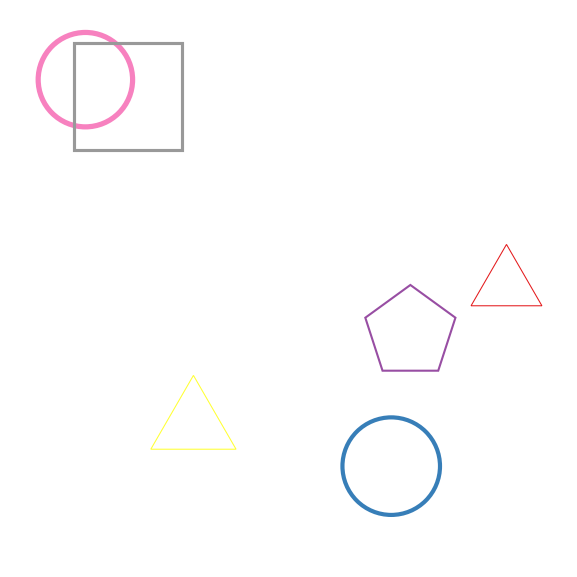[{"shape": "triangle", "thickness": 0.5, "radius": 0.35, "center": [0.877, 0.505]}, {"shape": "circle", "thickness": 2, "radius": 0.42, "center": [0.677, 0.192]}, {"shape": "pentagon", "thickness": 1, "radius": 0.41, "center": [0.711, 0.424]}, {"shape": "triangle", "thickness": 0.5, "radius": 0.43, "center": [0.335, 0.264]}, {"shape": "circle", "thickness": 2.5, "radius": 0.41, "center": [0.148, 0.861]}, {"shape": "square", "thickness": 1.5, "radius": 0.46, "center": [0.222, 0.832]}]